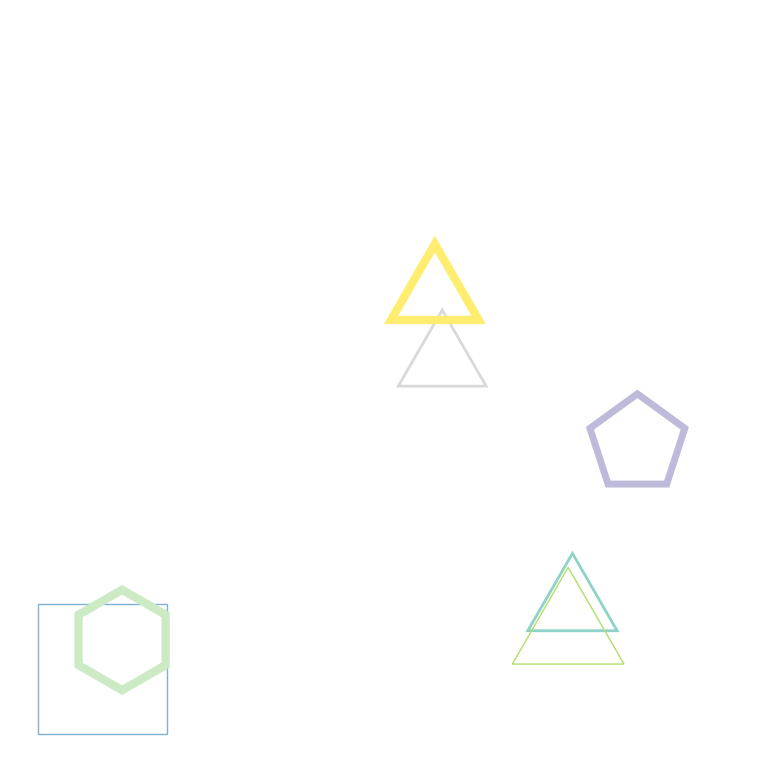[{"shape": "triangle", "thickness": 1, "radius": 0.33, "center": [0.743, 0.214]}, {"shape": "pentagon", "thickness": 2.5, "radius": 0.32, "center": [0.828, 0.424]}, {"shape": "square", "thickness": 0.5, "radius": 0.42, "center": [0.133, 0.131]}, {"shape": "triangle", "thickness": 0.5, "radius": 0.42, "center": [0.738, 0.179]}, {"shape": "triangle", "thickness": 1, "radius": 0.33, "center": [0.574, 0.531]}, {"shape": "hexagon", "thickness": 3, "radius": 0.33, "center": [0.159, 0.169]}, {"shape": "triangle", "thickness": 3, "radius": 0.33, "center": [0.565, 0.617]}]